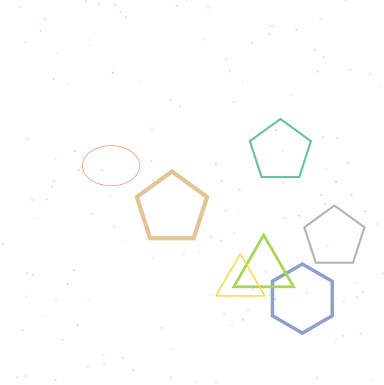[{"shape": "pentagon", "thickness": 1.5, "radius": 0.42, "center": [0.728, 0.608]}, {"shape": "oval", "thickness": 0.5, "radius": 0.37, "center": [0.289, 0.57]}, {"shape": "hexagon", "thickness": 2.5, "radius": 0.45, "center": [0.785, 0.225]}, {"shape": "triangle", "thickness": 2, "radius": 0.45, "center": [0.685, 0.3]}, {"shape": "triangle", "thickness": 1, "radius": 0.37, "center": [0.624, 0.268]}, {"shape": "pentagon", "thickness": 3, "radius": 0.48, "center": [0.447, 0.459]}, {"shape": "pentagon", "thickness": 1.5, "radius": 0.41, "center": [0.869, 0.384]}]